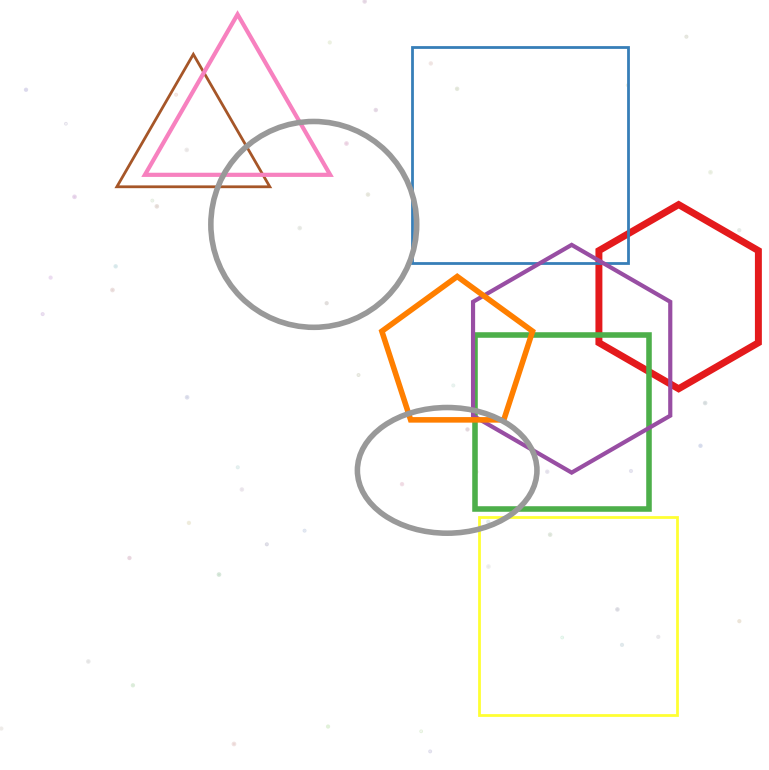[{"shape": "hexagon", "thickness": 2.5, "radius": 0.6, "center": [0.881, 0.615]}, {"shape": "square", "thickness": 1, "radius": 0.7, "center": [0.675, 0.799]}, {"shape": "square", "thickness": 2, "radius": 0.57, "center": [0.729, 0.452]}, {"shape": "hexagon", "thickness": 1.5, "radius": 0.74, "center": [0.742, 0.534]}, {"shape": "pentagon", "thickness": 2, "radius": 0.51, "center": [0.594, 0.538]}, {"shape": "square", "thickness": 1, "radius": 0.64, "center": [0.75, 0.2]}, {"shape": "triangle", "thickness": 1, "radius": 0.57, "center": [0.251, 0.815]}, {"shape": "triangle", "thickness": 1.5, "radius": 0.69, "center": [0.309, 0.842]}, {"shape": "oval", "thickness": 2, "radius": 0.58, "center": [0.581, 0.389]}, {"shape": "circle", "thickness": 2, "radius": 0.67, "center": [0.408, 0.709]}]